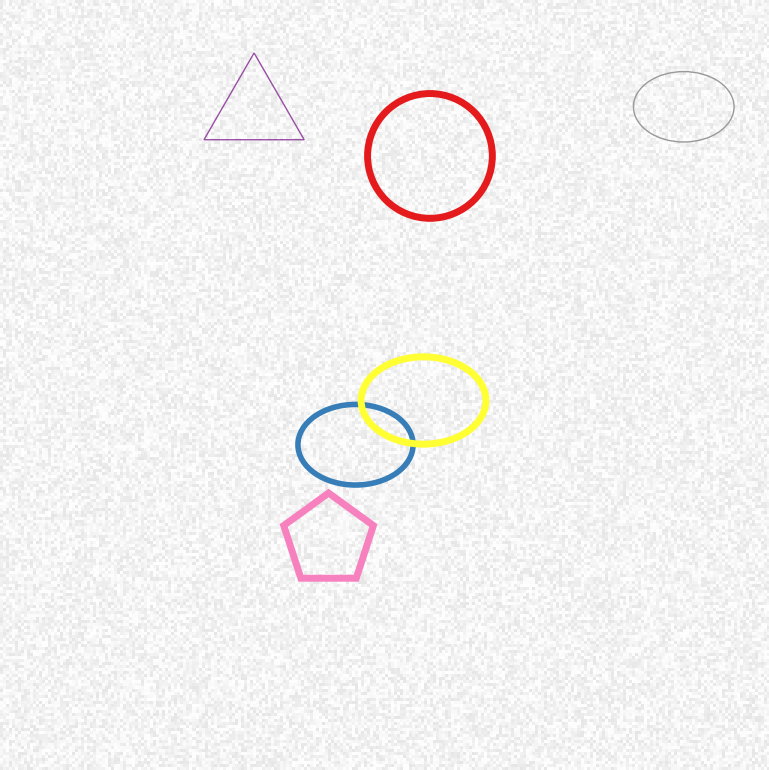[{"shape": "circle", "thickness": 2.5, "radius": 0.41, "center": [0.558, 0.797]}, {"shape": "oval", "thickness": 2, "radius": 0.37, "center": [0.462, 0.422]}, {"shape": "triangle", "thickness": 0.5, "radius": 0.38, "center": [0.33, 0.856]}, {"shape": "oval", "thickness": 2.5, "radius": 0.41, "center": [0.55, 0.48]}, {"shape": "pentagon", "thickness": 2.5, "radius": 0.31, "center": [0.427, 0.299]}, {"shape": "oval", "thickness": 0.5, "radius": 0.33, "center": [0.888, 0.861]}]